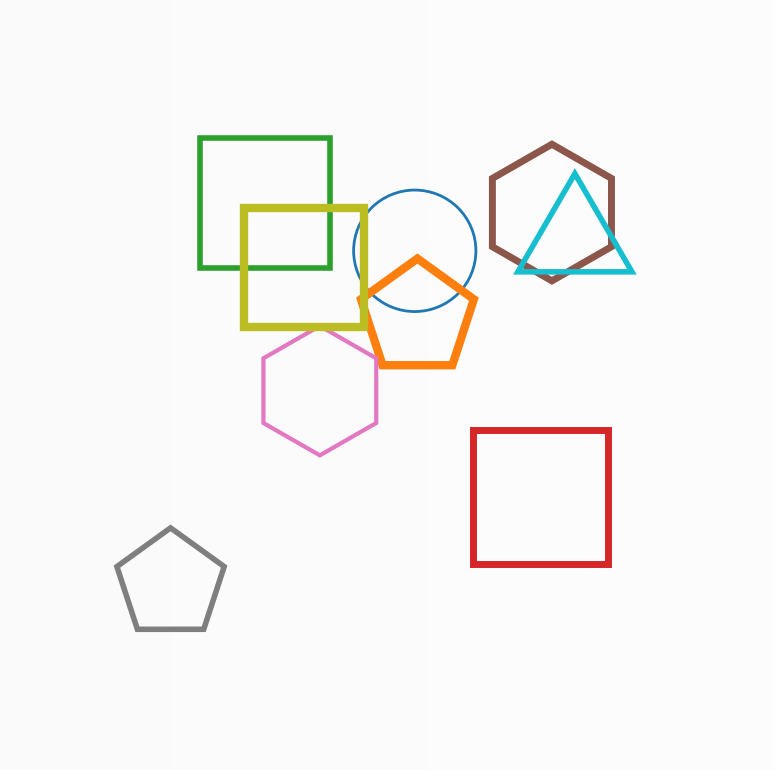[{"shape": "circle", "thickness": 1, "radius": 0.39, "center": [0.535, 0.674]}, {"shape": "pentagon", "thickness": 3, "radius": 0.38, "center": [0.539, 0.588]}, {"shape": "square", "thickness": 2, "radius": 0.42, "center": [0.342, 0.736]}, {"shape": "square", "thickness": 2.5, "radius": 0.43, "center": [0.697, 0.354]}, {"shape": "hexagon", "thickness": 2.5, "radius": 0.44, "center": [0.712, 0.724]}, {"shape": "hexagon", "thickness": 1.5, "radius": 0.42, "center": [0.413, 0.493]}, {"shape": "pentagon", "thickness": 2, "radius": 0.36, "center": [0.22, 0.242]}, {"shape": "square", "thickness": 3, "radius": 0.39, "center": [0.392, 0.652]}, {"shape": "triangle", "thickness": 2, "radius": 0.43, "center": [0.742, 0.689]}]